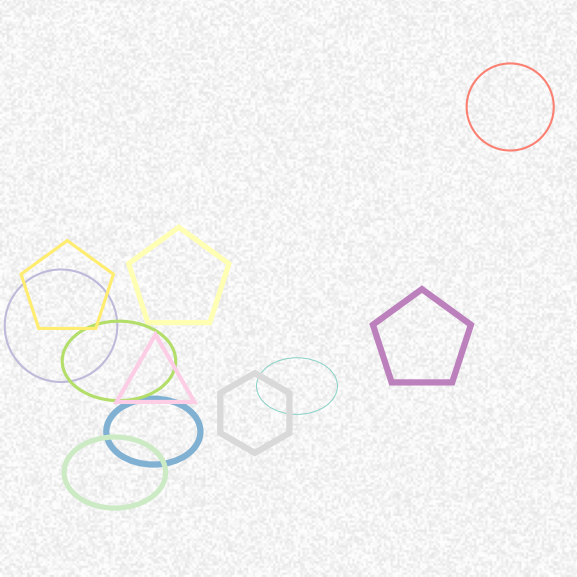[{"shape": "oval", "thickness": 0.5, "radius": 0.35, "center": [0.514, 0.331]}, {"shape": "pentagon", "thickness": 2.5, "radius": 0.46, "center": [0.31, 0.514]}, {"shape": "circle", "thickness": 1, "radius": 0.49, "center": [0.106, 0.435]}, {"shape": "circle", "thickness": 1, "radius": 0.38, "center": [0.883, 0.814]}, {"shape": "oval", "thickness": 3, "radius": 0.41, "center": [0.266, 0.252]}, {"shape": "oval", "thickness": 1.5, "radius": 0.49, "center": [0.206, 0.374]}, {"shape": "triangle", "thickness": 2, "radius": 0.39, "center": [0.269, 0.342]}, {"shape": "hexagon", "thickness": 3, "radius": 0.35, "center": [0.441, 0.284]}, {"shape": "pentagon", "thickness": 3, "radius": 0.45, "center": [0.731, 0.409]}, {"shape": "oval", "thickness": 2.5, "radius": 0.44, "center": [0.199, 0.181]}, {"shape": "pentagon", "thickness": 1.5, "radius": 0.42, "center": [0.116, 0.498]}]